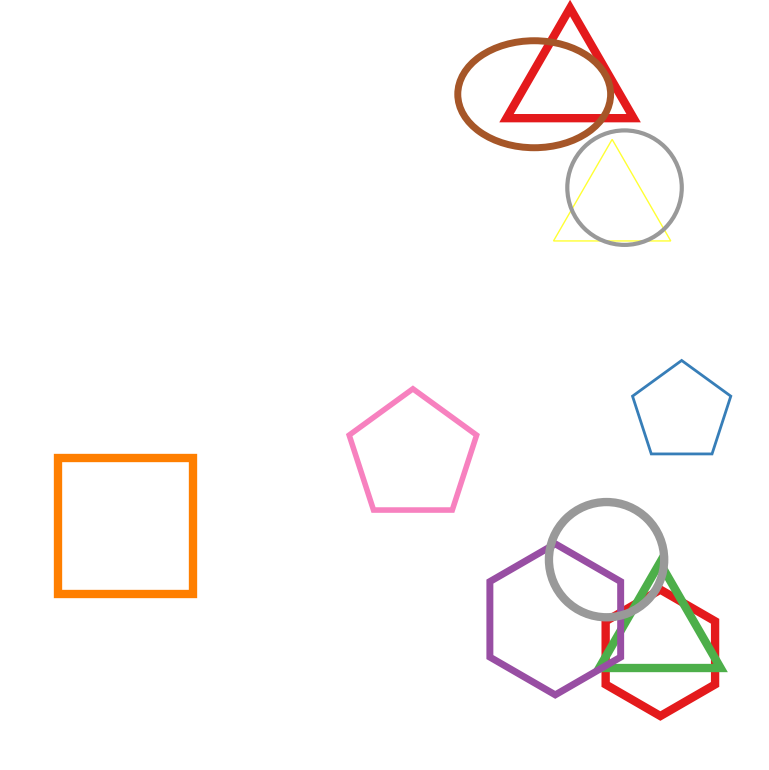[{"shape": "triangle", "thickness": 3, "radius": 0.48, "center": [0.74, 0.894]}, {"shape": "hexagon", "thickness": 3, "radius": 0.41, "center": [0.858, 0.152]}, {"shape": "pentagon", "thickness": 1, "radius": 0.34, "center": [0.885, 0.465]}, {"shape": "triangle", "thickness": 3, "radius": 0.46, "center": [0.857, 0.178]}, {"shape": "hexagon", "thickness": 2.5, "radius": 0.49, "center": [0.721, 0.196]}, {"shape": "square", "thickness": 3, "radius": 0.44, "center": [0.163, 0.317]}, {"shape": "triangle", "thickness": 0.5, "radius": 0.44, "center": [0.795, 0.731]}, {"shape": "oval", "thickness": 2.5, "radius": 0.5, "center": [0.694, 0.878]}, {"shape": "pentagon", "thickness": 2, "radius": 0.44, "center": [0.536, 0.408]}, {"shape": "circle", "thickness": 3, "radius": 0.37, "center": [0.788, 0.273]}, {"shape": "circle", "thickness": 1.5, "radius": 0.37, "center": [0.811, 0.756]}]